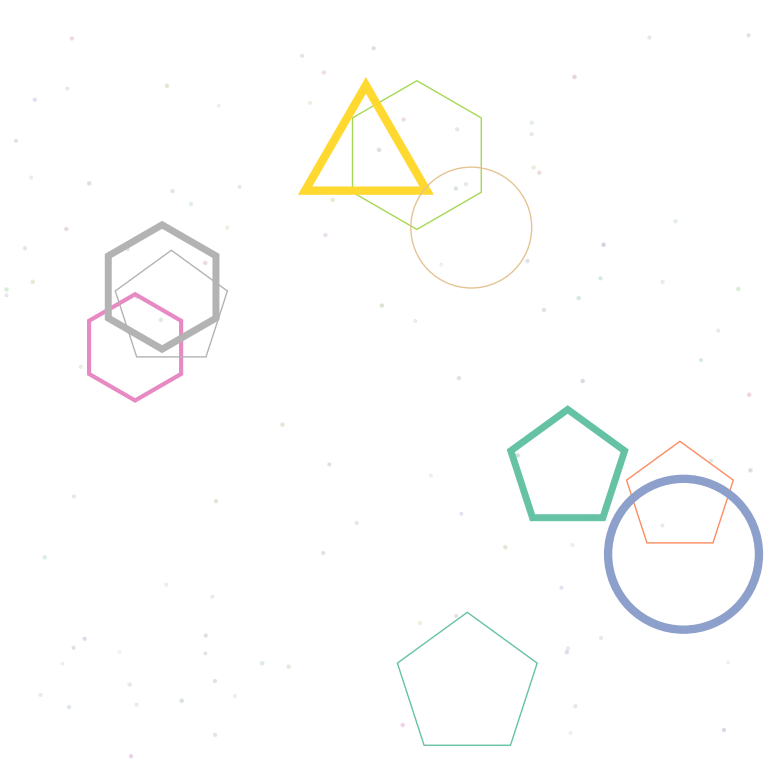[{"shape": "pentagon", "thickness": 2.5, "radius": 0.39, "center": [0.737, 0.391]}, {"shape": "pentagon", "thickness": 0.5, "radius": 0.48, "center": [0.607, 0.109]}, {"shape": "pentagon", "thickness": 0.5, "radius": 0.36, "center": [0.883, 0.354]}, {"shape": "circle", "thickness": 3, "radius": 0.49, "center": [0.888, 0.28]}, {"shape": "hexagon", "thickness": 1.5, "radius": 0.35, "center": [0.175, 0.549]}, {"shape": "hexagon", "thickness": 0.5, "radius": 0.48, "center": [0.541, 0.799]}, {"shape": "triangle", "thickness": 3, "radius": 0.46, "center": [0.475, 0.798]}, {"shape": "circle", "thickness": 0.5, "radius": 0.39, "center": [0.612, 0.704]}, {"shape": "pentagon", "thickness": 0.5, "radius": 0.38, "center": [0.223, 0.598]}, {"shape": "hexagon", "thickness": 2.5, "radius": 0.4, "center": [0.211, 0.627]}]